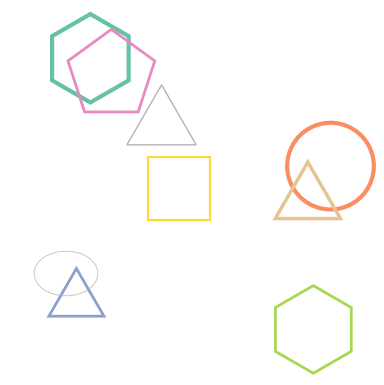[{"shape": "hexagon", "thickness": 3, "radius": 0.57, "center": [0.235, 0.849]}, {"shape": "circle", "thickness": 3, "radius": 0.56, "center": [0.859, 0.569]}, {"shape": "triangle", "thickness": 2, "radius": 0.41, "center": [0.199, 0.22]}, {"shape": "pentagon", "thickness": 2, "radius": 0.59, "center": [0.289, 0.805]}, {"shape": "hexagon", "thickness": 2, "radius": 0.57, "center": [0.814, 0.144]}, {"shape": "square", "thickness": 1.5, "radius": 0.41, "center": [0.465, 0.51]}, {"shape": "triangle", "thickness": 2.5, "radius": 0.49, "center": [0.8, 0.481]}, {"shape": "triangle", "thickness": 1, "radius": 0.52, "center": [0.42, 0.676]}, {"shape": "oval", "thickness": 0.5, "radius": 0.41, "center": [0.171, 0.29]}]